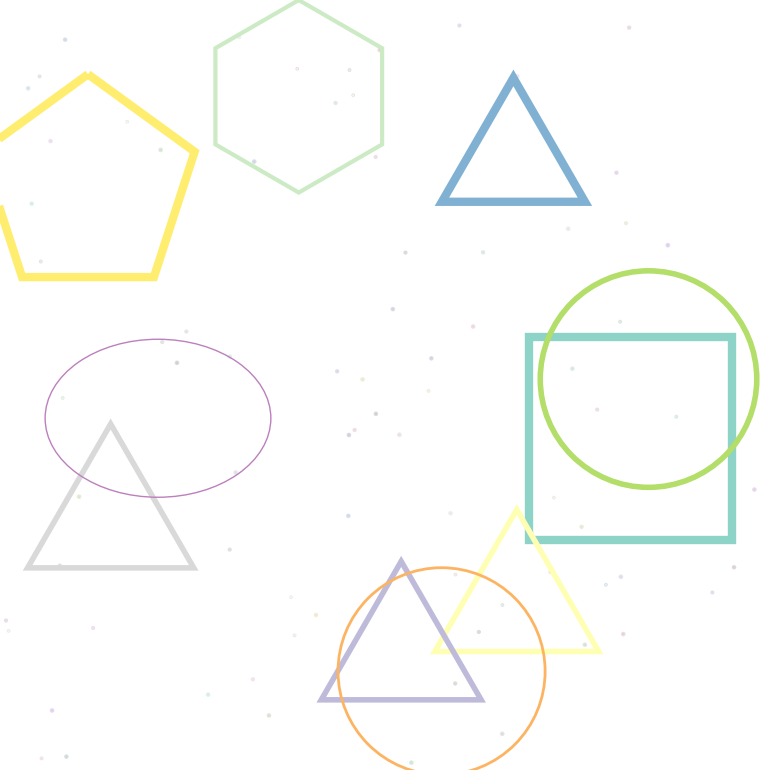[{"shape": "square", "thickness": 3, "radius": 0.66, "center": [0.819, 0.43]}, {"shape": "triangle", "thickness": 2, "radius": 0.61, "center": [0.671, 0.215]}, {"shape": "triangle", "thickness": 2, "radius": 0.6, "center": [0.521, 0.151]}, {"shape": "triangle", "thickness": 3, "radius": 0.54, "center": [0.667, 0.792]}, {"shape": "circle", "thickness": 1, "radius": 0.67, "center": [0.573, 0.128]}, {"shape": "circle", "thickness": 2, "radius": 0.7, "center": [0.842, 0.508]}, {"shape": "triangle", "thickness": 2, "radius": 0.62, "center": [0.144, 0.325]}, {"shape": "oval", "thickness": 0.5, "radius": 0.73, "center": [0.205, 0.457]}, {"shape": "hexagon", "thickness": 1.5, "radius": 0.62, "center": [0.388, 0.875]}, {"shape": "pentagon", "thickness": 3, "radius": 0.73, "center": [0.114, 0.758]}]